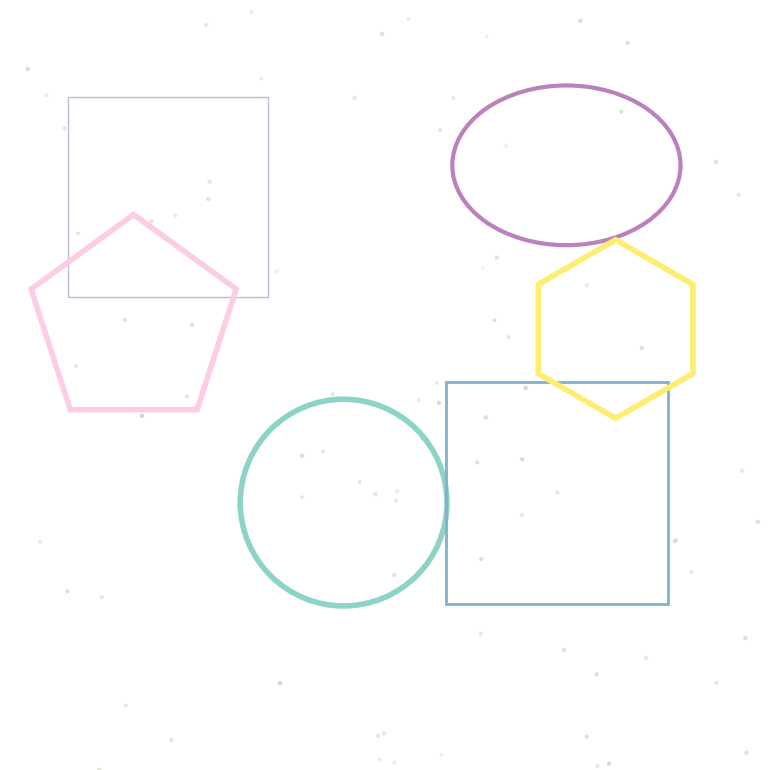[{"shape": "circle", "thickness": 2, "radius": 0.67, "center": [0.446, 0.347]}, {"shape": "square", "thickness": 0.5, "radius": 0.65, "center": [0.218, 0.744]}, {"shape": "square", "thickness": 1, "radius": 0.72, "center": [0.724, 0.36]}, {"shape": "pentagon", "thickness": 2, "radius": 0.7, "center": [0.174, 0.581]}, {"shape": "oval", "thickness": 1.5, "radius": 0.74, "center": [0.736, 0.785]}, {"shape": "hexagon", "thickness": 2, "radius": 0.58, "center": [0.8, 0.573]}]